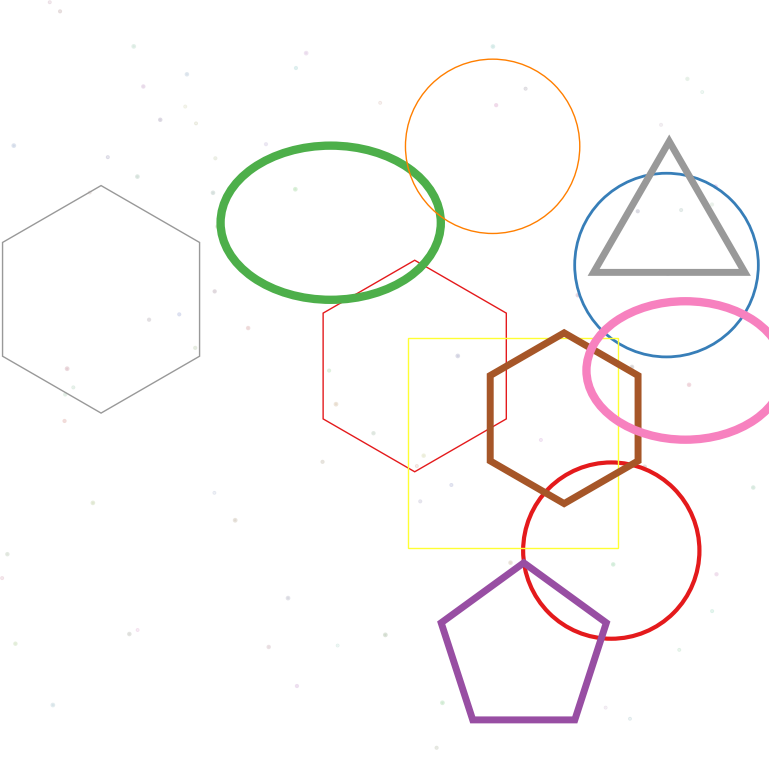[{"shape": "circle", "thickness": 1.5, "radius": 0.57, "center": [0.794, 0.285]}, {"shape": "hexagon", "thickness": 0.5, "radius": 0.69, "center": [0.539, 0.525]}, {"shape": "circle", "thickness": 1, "radius": 0.6, "center": [0.866, 0.656]}, {"shape": "oval", "thickness": 3, "radius": 0.72, "center": [0.429, 0.711]}, {"shape": "pentagon", "thickness": 2.5, "radius": 0.56, "center": [0.68, 0.156]}, {"shape": "circle", "thickness": 0.5, "radius": 0.57, "center": [0.64, 0.81]}, {"shape": "square", "thickness": 0.5, "radius": 0.68, "center": [0.666, 0.424]}, {"shape": "hexagon", "thickness": 2.5, "radius": 0.55, "center": [0.733, 0.457]}, {"shape": "oval", "thickness": 3, "radius": 0.64, "center": [0.89, 0.519]}, {"shape": "hexagon", "thickness": 0.5, "radius": 0.74, "center": [0.131, 0.611]}, {"shape": "triangle", "thickness": 2.5, "radius": 0.57, "center": [0.869, 0.703]}]